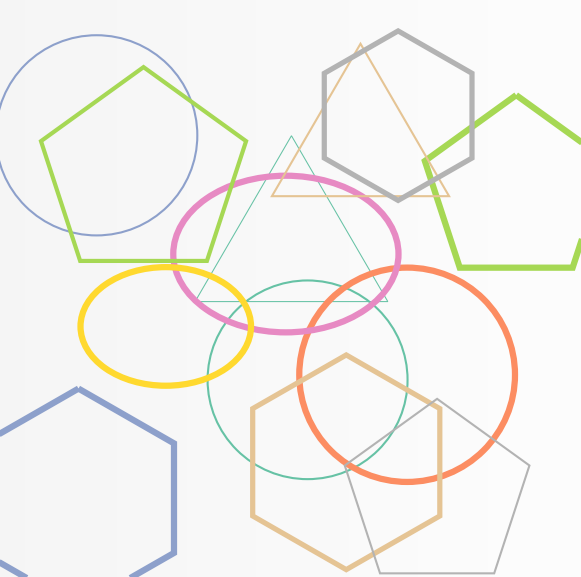[{"shape": "circle", "thickness": 1, "radius": 0.86, "center": [0.529, 0.341]}, {"shape": "triangle", "thickness": 0.5, "radius": 0.96, "center": [0.501, 0.573]}, {"shape": "circle", "thickness": 3, "radius": 0.93, "center": [0.7, 0.35]}, {"shape": "hexagon", "thickness": 3, "radius": 0.95, "center": [0.135, 0.137]}, {"shape": "circle", "thickness": 1, "radius": 0.87, "center": [0.166, 0.765]}, {"shape": "oval", "thickness": 3, "radius": 0.97, "center": [0.492, 0.559]}, {"shape": "pentagon", "thickness": 2, "radius": 0.93, "center": [0.247, 0.697]}, {"shape": "pentagon", "thickness": 3, "radius": 0.83, "center": [0.888, 0.669]}, {"shape": "oval", "thickness": 3, "radius": 0.73, "center": [0.285, 0.434]}, {"shape": "hexagon", "thickness": 2.5, "radius": 0.93, "center": [0.596, 0.199]}, {"shape": "triangle", "thickness": 1, "radius": 0.88, "center": [0.62, 0.747]}, {"shape": "hexagon", "thickness": 2.5, "radius": 0.73, "center": [0.685, 0.799]}, {"shape": "pentagon", "thickness": 1, "radius": 0.84, "center": [0.752, 0.141]}]